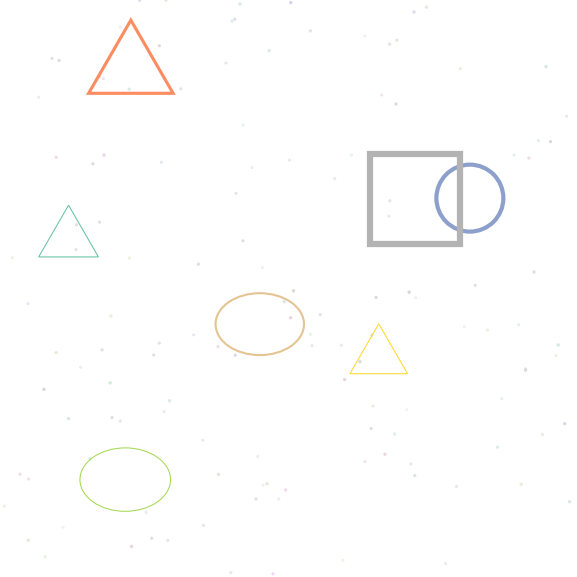[{"shape": "triangle", "thickness": 0.5, "radius": 0.3, "center": [0.119, 0.584]}, {"shape": "triangle", "thickness": 1.5, "radius": 0.42, "center": [0.227, 0.88]}, {"shape": "circle", "thickness": 2, "radius": 0.29, "center": [0.814, 0.656]}, {"shape": "oval", "thickness": 0.5, "radius": 0.39, "center": [0.217, 0.169]}, {"shape": "triangle", "thickness": 0.5, "radius": 0.29, "center": [0.656, 0.381]}, {"shape": "oval", "thickness": 1, "radius": 0.38, "center": [0.45, 0.438]}, {"shape": "square", "thickness": 3, "radius": 0.39, "center": [0.719, 0.654]}]